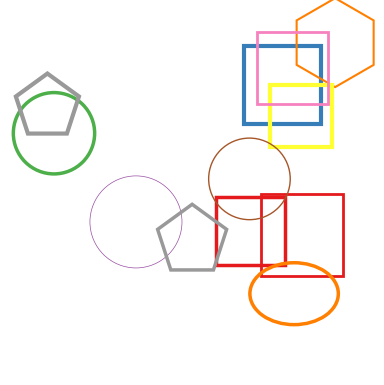[{"shape": "square", "thickness": 2.5, "radius": 0.44, "center": [0.65, 0.4]}, {"shape": "square", "thickness": 2, "radius": 0.53, "center": [0.785, 0.39]}, {"shape": "square", "thickness": 3, "radius": 0.5, "center": [0.734, 0.779]}, {"shape": "circle", "thickness": 2.5, "radius": 0.53, "center": [0.14, 0.654]}, {"shape": "circle", "thickness": 0.5, "radius": 0.6, "center": [0.353, 0.424]}, {"shape": "oval", "thickness": 2.5, "radius": 0.57, "center": [0.764, 0.237]}, {"shape": "hexagon", "thickness": 1.5, "radius": 0.58, "center": [0.871, 0.889]}, {"shape": "square", "thickness": 3, "radius": 0.4, "center": [0.781, 0.698]}, {"shape": "circle", "thickness": 1, "radius": 0.53, "center": [0.648, 0.535]}, {"shape": "square", "thickness": 2, "radius": 0.46, "center": [0.76, 0.823]}, {"shape": "pentagon", "thickness": 2.5, "radius": 0.47, "center": [0.499, 0.375]}, {"shape": "pentagon", "thickness": 3, "radius": 0.43, "center": [0.123, 0.723]}]